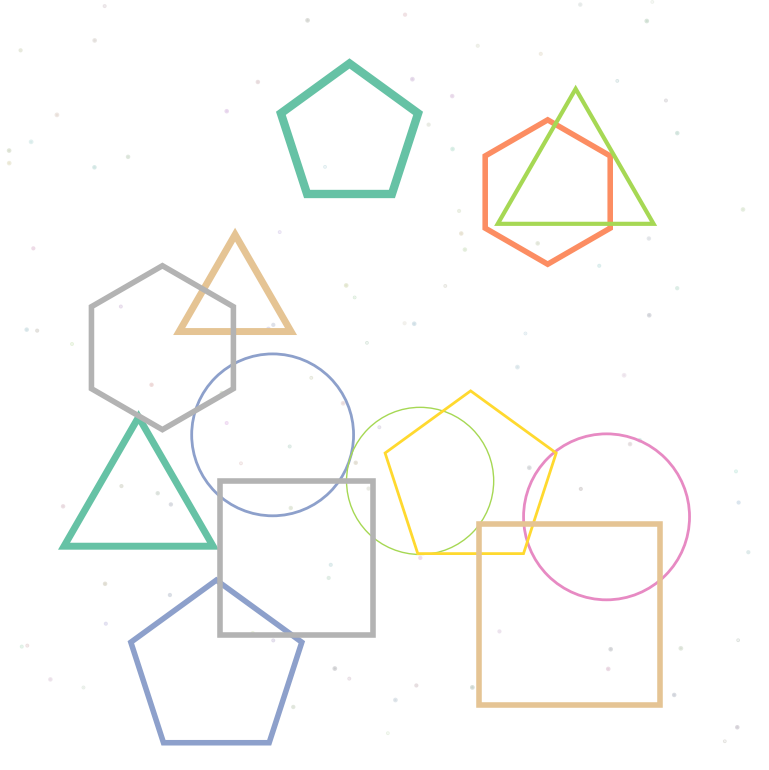[{"shape": "pentagon", "thickness": 3, "radius": 0.47, "center": [0.454, 0.824]}, {"shape": "triangle", "thickness": 2.5, "radius": 0.56, "center": [0.18, 0.347]}, {"shape": "hexagon", "thickness": 2, "radius": 0.47, "center": [0.711, 0.751]}, {"shape": "circle", "thickness": 1, "radius": 0.53, "center": [0.354, 0.435]}, {"shape": "pentagon", "thickness": 2, "radius": 0.58, "center": [0.281, 0.13]}, {"shape": "circle", "thickness": 1, "radius": 0.54, "center": [0.788, 0.329]}, {"shape": "circle", "thickness": 0.5, "radius": 0.48, "center": [0.546, 0.375]}, {"shape": "triangle", "thickness": 1.5, "radius": 0.58, "center": [0.748, 0.768]}, {"shape": "pentagon", "thickness": 1, "radius": 0.58, "center": [0.611, 0.376]}, {"shape": "triangle", "thickness": 2.5, "radius": 0.42, "center": [0.305, 0.611]}, {"shape": "square", "thickness": 2, "radius": 0.59, "center": [0.74, 0.202]}, {"shape": "square", "thickness": 2, "radius": 0.5, "center": [0.385, 0.275]}, {"shape": "hexagon", "thickness": 2, "radius": 0.53, "center": [0.211, 0.548]}]